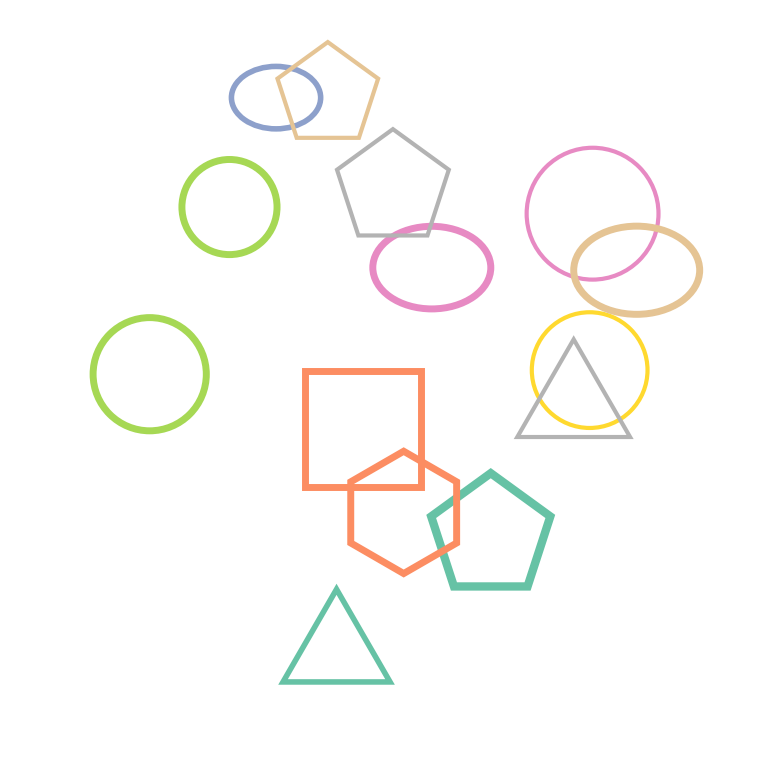[{"shape": "pentagon", "thickness": 3, "radius": 0.41, "center": [0.637, 0.304]}, {"shape": "triangle", "thickness": 2, "radius": 0.4, "center": [0.437, 0.154]}, {"shape": "hexagon", "thickness": 2.5, "radius": 0.4, "center": [0.524, 0.335]}, {"shape": "square", "thickness": 2.5, "radius": 0.38, "center": [0.471, 0.443]}, {"shape": "oval", "thickness": 2, "radius": 0.29, "center": [0.358, 0.873]}, {"shape": "oval", "thickness": 2.5, "radius": 0.38, "center": [0.561, 0.652]}, {"shape": "circle", "thickness": 1.5, "radius": 0.43, "center": [0.77, 0.722]}, {"shape": "circle", "thickness": 2.5, "radius": 0.31, "center": [0.298, 0.731]}, {"shape": "circle", "thickness": 2.5, "radius": 0.37, "center": [0.194, 0.514]}, {"shape": "circle", "thickness": 1.5, "radius": 0.38, "center": [0.766, 0.519]}, {"shape": "pentagon", "thickness": 1.5, "radius": 0.34, "center": [0.426, 0.877]}, {"shape": "oval", "thickness": 2.5, "radius": 0.41, "center": [0.827, 0.649]}, {"shape": "pentagon", "thickness": 1.5, "radius": 0.38, "center": [0.51, 0.756]}, {"shape": "triangle", "thickness": 1.5, "radius": 0.42, "center": [0.745, 0.475]}]